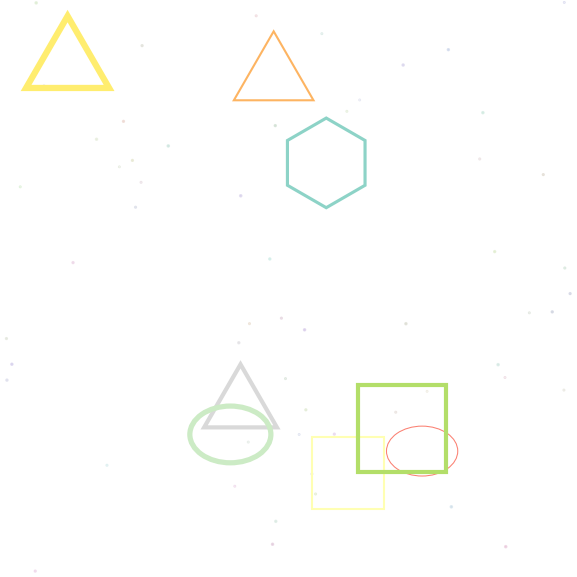[{"shape": "hexagon", "thickness": 1.5, "radius": 0.39, "center": [0.565, 0.717]}, {"shape": "square", "thickness": 1, "radius": 0.31, "center": [0.603, 0.181]}, {"shape": "oval", "thickness": 0.5, "radius": 0.31, "center": [0.731, 0.218]}, {"shape": "triangle", "thickness": 1, "radius": 0.4, "center": [0.474, 0.865]}, {"shape": "square", "thickness": 2, "radius": 0.38, "center": [0.696, 0.257]}, {"shape": "triangle", "thickness": 2, "radius": 0.36, "center": [0.416, 0.295]}, {"shape": "oval", "thickness": 2.5, "radius": 0.35, "center": [0.399, 0.247]}, {"shape": "triangle", "thickness": 3, "radius": 0.42, "center": [0.117, 0.888]}]